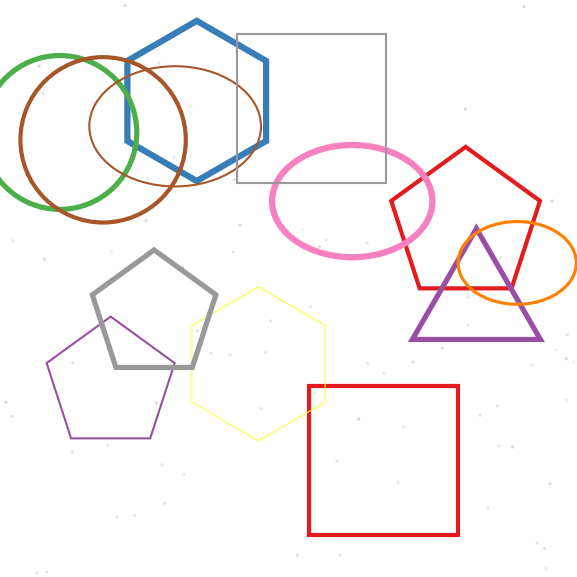[{"shape": "square", "thickness": 2, "radius": 0.65, "center": [0.664, 0.202]}, {"shape": "pentagon", "thickness": 2, "radius": 0.68, "center": [0.806, 0.609]}, {"shape": "hexagon", "thickness": 3, "radius": 0.69, "center": [0.341, 0.824]}, {"shape": "circle", "thickness": 2.5, "radius": 0.67, "center": [0.104, 0.77]}, {"shape": "pentagon", "thickness": 1, "radius": 0.58, "center": [0.192, 0.334]}, {"shape": "triangle", "thickness": 2.5, "radius": 0.64, "center": [0.825, 0.475]}, {"shape": "oval", "thickness": 1.5, "radius": 0.51, "center": [0.896, 0.544]}, {"shape": "hexagon", "thickness": 0.5, "radius": 0.67, "center": [0.448, 0.369]}, {"shape": "circle", "thickness": 2, "radius": 0.72, "center": [0.179, 0.757]}, {"shape": "oval", "thickness": 1, "radius": 0.74, "center": [0.303, 0.78]}, {"shape": "oval", "thickness": 3, "radius": 0.69, "center": [0.61, 0.651]}, {"shape": "square", "thickness": 1, "radius": 0.65, "center": [0.539, 0.811]}, {"shape": "pentagon", "thickness": 2.5, "radius": 0.56, "center": [0.267, 0.454]}]